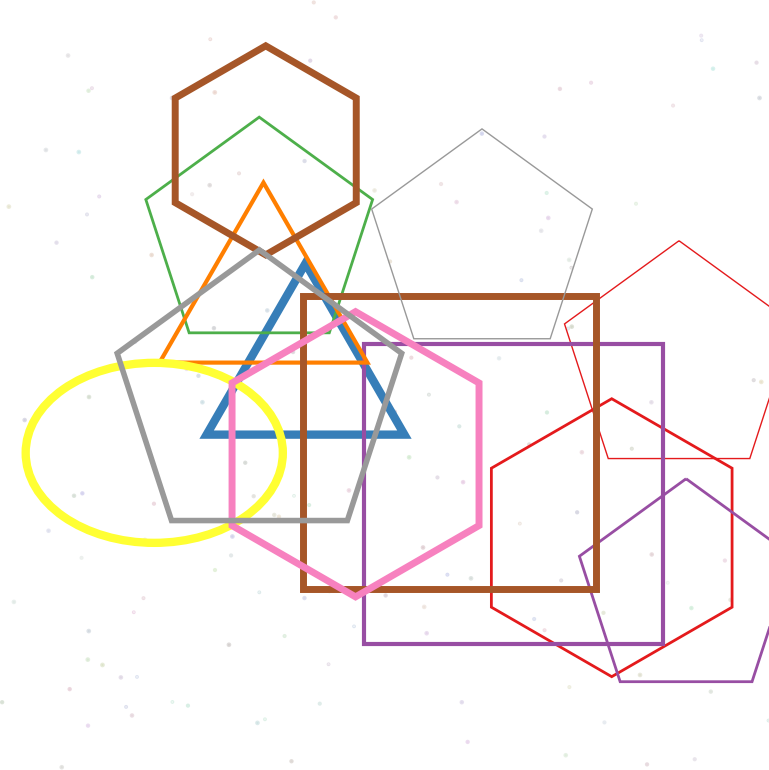[{"shape": "hexagon", "thickness": 1, "radius": 0.9, "center": [0.794, 0.302]}, {"shape": "pentagon", "thickness": 0.5, "radius": 0.78, "center": [0.882, 0.531]}, {"shape": "triangle", "thickness": 3, "radius": 0.74, "center": [0.397, 0.51]}, {"shape": "pentagon", "thickness": 1, "radius": 0.77, "center": [0.337, 0.693]}, {"shape": "pentagon", "thickness": 1, "radius": 0.73, "center": [0.891, 0.233]}, {"shape": "square", "thickness": 1.5, "radius": 0.97, "center": [0.667, 0.359]}, {"shape": "triangle", "thickness": 1.5, "radius": 0.78, "center": [0.342, 0.607]}, {"shape": "oval", "thickness": 3, "radius": 0.83, "center": [0.2, 0.412]}, {"shape": "hexagon", "thickness": 2.5, "radius": 0.68, "center": [0.345, 0.805]}, {"shape": "square", "thickness": 2.5, "radius": 0.95, "center": [0.583, 0.425]}, {"shape": "hexagon", "thickness": 2.5, "radius": 0.93, "center": [0.462, 0.41]}, {"shape": "pentagon", "thickness": 0.5, "radius": 0.75, "center": [0.626, 0.682]}, {"shape": "pentagon", "thickness": 2, "radius": 0.97, "center": [0.337, 0.481]}]